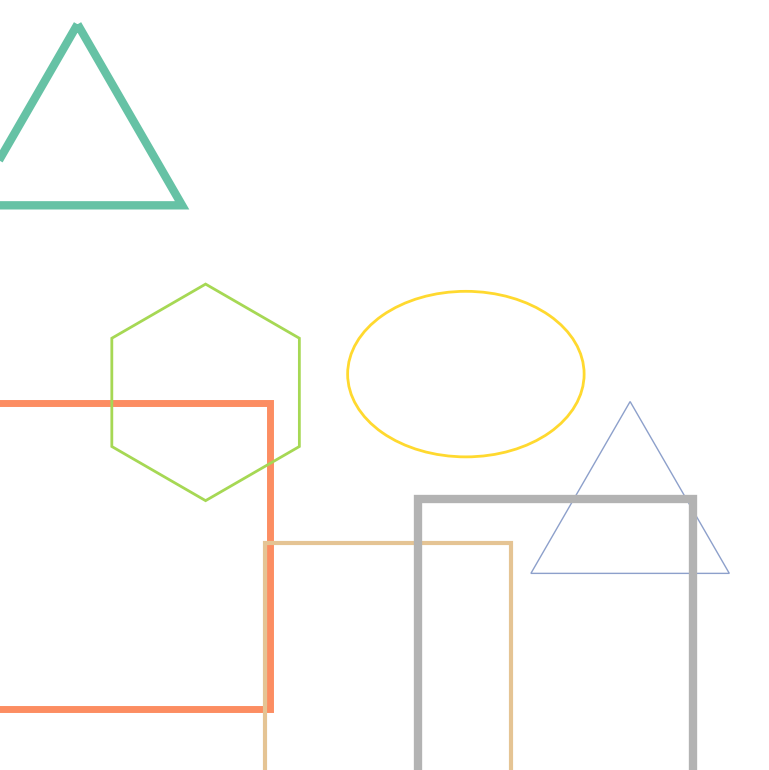[{"shape": "triangle", "thickness": 3, "radius": 0.78, "center": [0.101, 0.812]}, {"shape": "square", "thickness": 2.5, "radius": 0.99, "center": [0.152, 0.278]}, {"shape": "triangle", "thickness": 0.5, "radius": 0.74, "center": [0.818, 0.33]}, {"shape": "hexagon", "thickness": 1, "radius": 0.7, "center": [0.267, 0.49]}, {"shape": "oval", "thickness": 1, "radius": 0.77, "center": [0.605, 0.514]}, {"shape": "square", "thickness": 1.5, "radius": 0.8, "center": [0.504, 0.134]}, {"shape": "square", "thickness": 3, "radius": 0.89, "center": [0.722, 0.174]}]